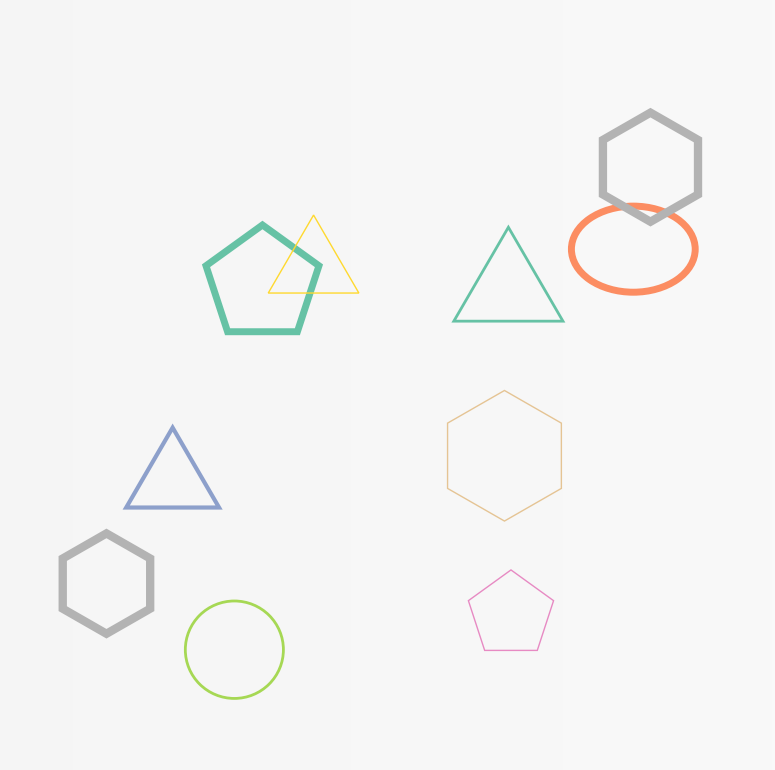[{"shape": "pentagon", "thickness": 2.5, "radius": 0.38, "center": [0.339, 0.631]}, {"shape": "triangle", "thickness": 1, "radius": 0.41, "center": [0.656, 0.624]}, {"shape": "oval", "thickness": 2.5, "radius": 0.4, "center": [0.817, 0.676]}, {"shape": "triangle", "thickness": 1.5, "radius": 0.35, "center": [0.223, 0.375]}, {"shape": "pentagon", "thickness": 0.5, "radius": 0.29, "center": [0.659, 0.202]}, {"shape": "circle", "thickness": 1, "radius": 0.32, "center": [0.302, 0.156]}, {"shape": "triangle", "thickness": 0.5, "radius": 0.34, "center": [0.405, 0.653]}, {"shape": "hexagon", "thickness": 0.5, "radius": 0.42, "center": [0.651, 0.408]}, {"shape": "hexagon", "thickness": 3, "radius": 0.33, "center": [0.137, 0.242]}, {"shape": "hexagon", "thickness": 3, "radius": 0.35, "center": [0.839, 0.783]}]